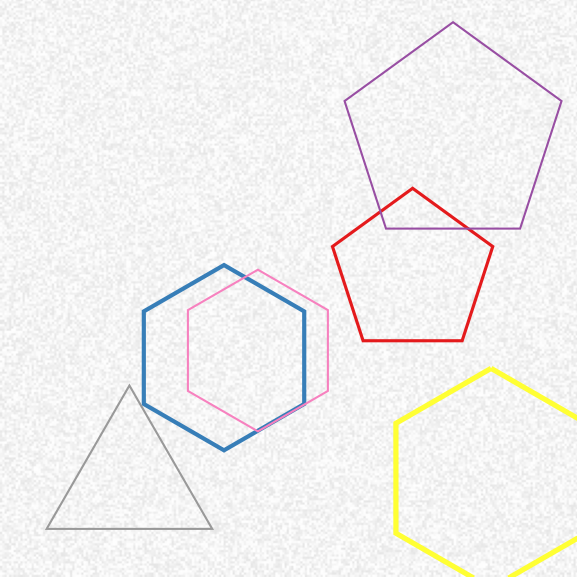[{"shape": "pentagon", "thickness": 1.5, "radius": 0.73, "center": [0.714, 0.527]}, {"shape": "hexagon", "thickness": 2, "radius": 0.8, "center": [0.388, 0.38]}, {"shape": "pentagon", "thickness": 1, "radius": 0.99, "center": [0.784, 0.763]}, {"shape": "hexagon", "thickness": 2.5, "radius": 0.95, "center": [0.85, 0.171]}, {"shape": "hexagon", "thickness": 1, "radius": 0.7, "center": [0.447, 0.392]}, {"shape": "triangle", "thickness": 1, "radius": 0.83, "center": [0.224, 0.166]}]